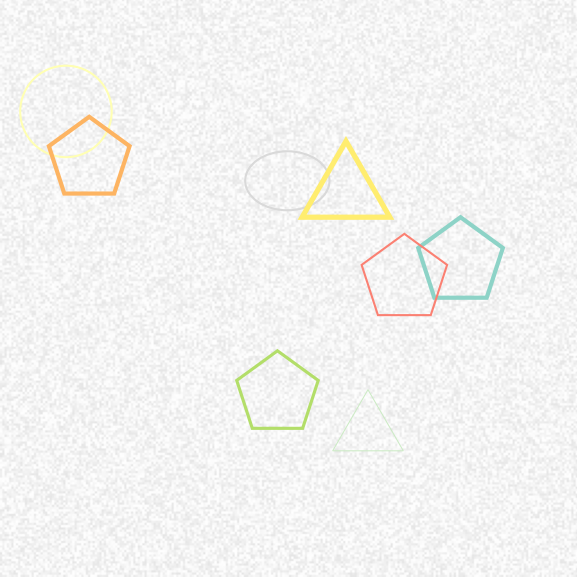[{"shape": "pentagon", "thickness": 2, "radius": 0.39, "center": [0.797, 0.546]}, {"shape": "circle", "thickness": 1, "radius": 0.4, "center": [0.114, 0.806]}, {"shape": "pentagon", "thickness": 1, "radius": 0.39, "center": [0.7, 0.516]}, {"shape": "pentagon", "thickness": 2, "radius": 0.37, "center": [0.155, 0.723]}, {"shape": "pentagon", "thickness": 1.5, "radius": 0.37, "center": [0.48, 0.317]}, {"shape": "oval", "thickness": 1, "radius": 0.36, "center": [0.498, 0.686]}, {"shape": "triangle", "thickness": 0.5, "radius": 0.35, "center": [0.637, 0.254]}, {"shape": "triangle", "thickness": 2.5, "radius": 0.44, "center": [0.599, 0.667]}]